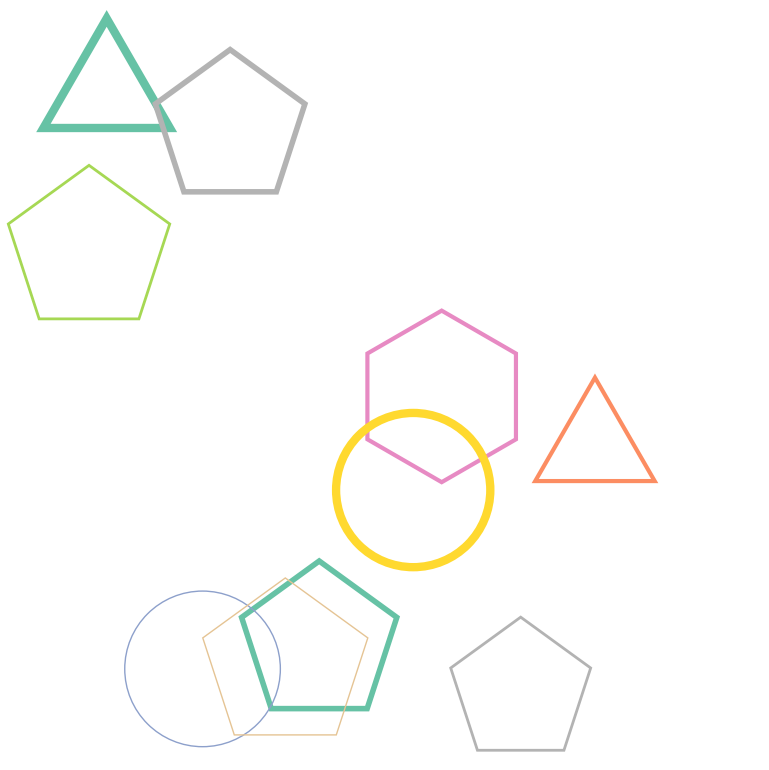[{"shape": "pentagon", "thickness": 2, "radius": 0.53, "center": [0.415, 0.165]}, {"shape": "triangle", "thickness": 3, "radius": 0.47, "center": [0.139, 0.881]}, {"shape": "triangle", "thickness": 1.5, "radius": 0.45, "center": [0.773, 0.42]}, {"shape": "circle", "thickness": 0.5, "radius": 0.51, "center": [0.263, 0.131]}, {"shape": "hexagon", "thickness": 1.5, "radius": 0.56, "center": [0.574, 0.485]}, {"shape": "pentagon", "thickness": 1, "radius": 0.55, "center": [0.116, 0.675]}, {"shape": "circle", "thickness": 3, "radius": 0.5, "center": [0.537, 0.364]}, {"shape": "pentagon", "thickness": 0.5, "radius": 0.56, "center": [0.371, 0.137]}, {"shape": "pentagon", "thickness": 2, "radius": 0.51, "center": [0.299, 0.833]}, {"shape": "pentagon", "thickness": 1, "radius": 0.48, "center": [0.676, 0.103]}]